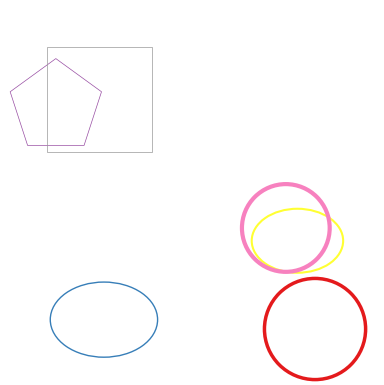[{"shape": "circle", "thickness": 2.5, "radius": 0.66, "center": [0.818, 0.145]}, {"shape": "oval", "thickness": 1, "radius": 0.7, "center": [0.27, 0.17]}, {"shape": "pentagon", "thickness": 0.5, "radius": 0.62, "center": [0.145, 0.723]}, {"shape": "oval", "thickness": 1.5, "radius": 0.59, "center": [0.773, 0.375]}, {"shape": "circle", "thickness": 3, "radius": 0.57, "center": [0.742, 0.408]}, {"shape": "square", "thickness": 0.5, "radius": 0.68, "center": [0.259, 0.741]}]